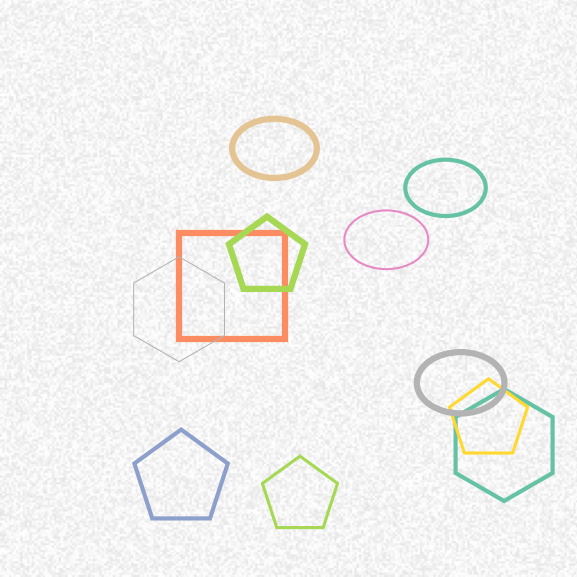[{"shape": "hexagon", "thickness": 2, "radius": 0.48, "center": [0.873, 0.229]}, {"shape": "oval", "thickness": 2, "radius": 0.35, "center": [0.771, 0.674]}, {"shape": "square", "thickness": 3, "radius": 0.46, "center": [0.402, 0.503]}, {"shape": "pentagon", "thickness": 2, "radius": 0.43, "center": [0.314, 0.17]}, {"shape": "oval", "thickness": 1, "radius": 0.36, "center": [0.669, 0.584]}, {"shape": "pentagon", "thickness": 1.5, "radius": 0.34, "center": [0.519, 0.141]}, {"shape": "pentagon", "thickness": 3, "radius": 0.35, "center": [0.462, 0.555]}, {"shape": "pentagon", "thickness": 1.5, "radius": 0.36, "center": [0.846, 0.272]}, {"shape": "oval", "thickness": 3, "radius": 0.37, "center": [0.475, 0.742]}, {"shape": "oval", "thickness": 3, "radius": 0.38, "center": [0.798, 0.336]}, {"shape": "hexagon", "thickness": 0.5, "radius": 0.45, "center": [0.31, 0.464]}]